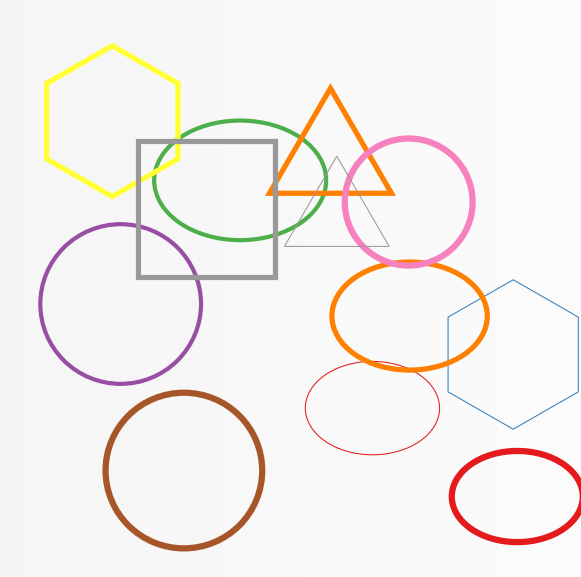[{"shape": "oval", "thickness": 3, "radius": 0.56, "center": [0.89, 0.139]}, {"shape": "oval", "thickness": 0.5, "radius": 0.58, "center": [0.641, 0.292]}, {"shape": "hexagon", "thickness": 0.5, "radius": 0.65, "center": [0.883, 0.385]}, {"shape": "oval", "thickness": 2, "radius": 0.74, "center": [0.413, 0.687]}, {"shape": "circle", "thickness": 2, "radius": 0.69, "center": [0.208, 0.473]}, {"shape": "triangle", "thickness": 2.5, "radius": 0.61, "center": [0.569, 0.725]}, {"shape": "oval", "thickness": 2.5, "radius": 0.67, "center": [0.705, 0.452]}, {"shape": "hexagon", "thickness": 2.5, "radius": 0.65, "center": [0.193, 0.789]}, {"shape": "circle", "thickness": 3, "radius": 0.67, "center": [0.316, 0.184]}, {"shape": "circle", "thickness": 3, "radius": 0.55, "center": [0.703, 0.649]}, {"shape": "square", "thickness": 2.5, "radius": 0.59, "center": [0.356, 0.637]}, {"shape": "triangle", "thickness": 0.5, "radius": 0.52, "center": [0.579, 0.625]}]